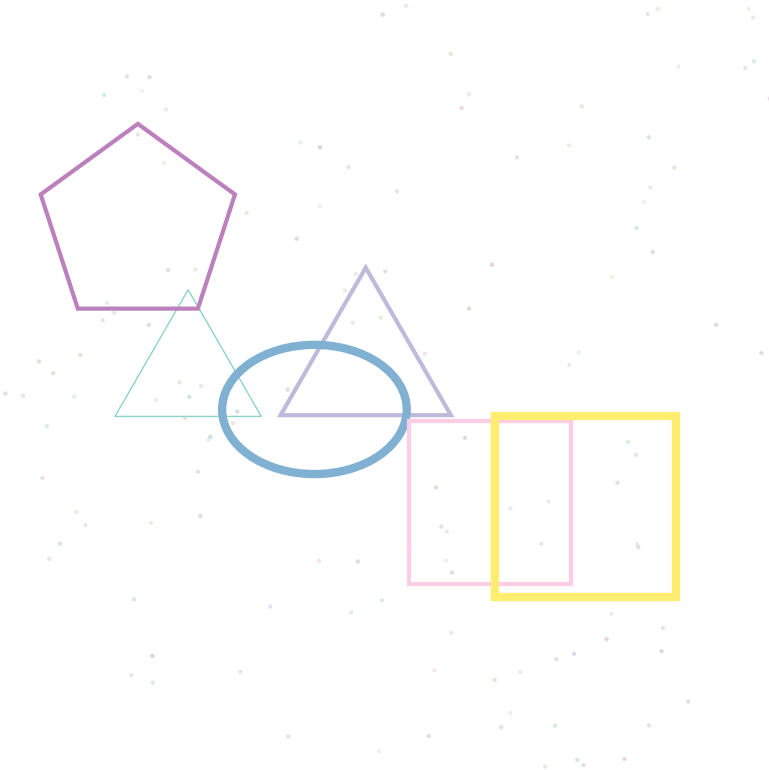[{"shape": "triangle", "thickness": 0.5, "radius": 0.55, "center": [0.244, 0.514]}, {"shape": "triangle", "thickness": 1.5, "radius": 0.64, "center": [0.475, 0.525]}, {"shape": "oval", "thickness": 3, "radius": 0.6, "center": [0.408, 0.468]}, {"shape": "square", "thickness": 1.5, "radius": 0.53, "center": [0.636, 0.347]}, {"shape": "pentagon", "thickness": 1.5, "radius": 0.66, "center": [0.179, 0.706]}, {"shape": "square", "thickness": 3, "radius": 0.59, "center": [0.76, 0.342]}]